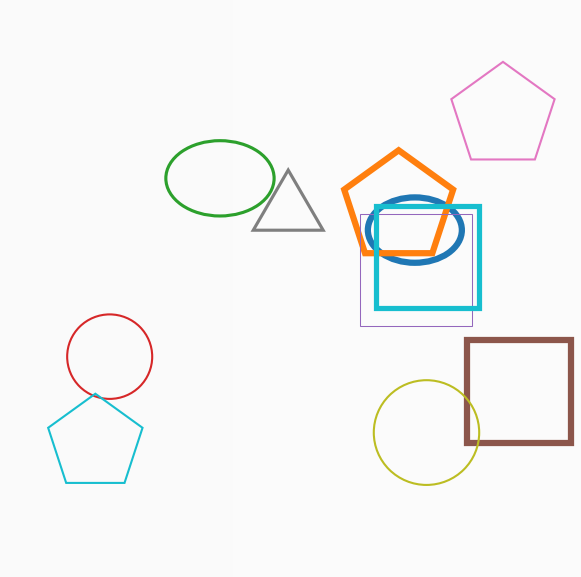[{"shape": "oval", "thickness": 3, "radius": 0.4, "center": [0.714, 0.601]}, {"shape": "pentagon", "thickness": 3, "radius": 0.49, "center": [0.686, 0.64]}, {"shape": "oval", "thickness": 1.5, "radius": 0.47, "center": [0.378, 0.69]}, {"shape": "circle", "thickness": 1, "radius": 0.37, "center": [0.189, 0.382]}, {"shape": "square", "thickness": 0.5, "radius": 0.48, "center": [0.716, 0.532]}, {"shape": "square", "thickness": 3, "radius": 0.45, "center": [0.893, 0.322]}, {"shape": "pentagon", "thickness": 1, "radius": 0.47, "center": [0.865, 0.799]}, {"shape": "triangle", "thickness": 1.5, "radius": 0.35, "center": [0.496, 0.635]}, {"shape": "circle", "thickness": 1, "radius": 0.45, "center": [0.734, 0.25]}, {"shape": "pentagon", "thickness": 1, "radius": 0.43, "center": [0.164, 0.232]}, {"shape": "square", "thickness": 2.5, "radius": 0.44, "center": [0.736, 0.554]}]